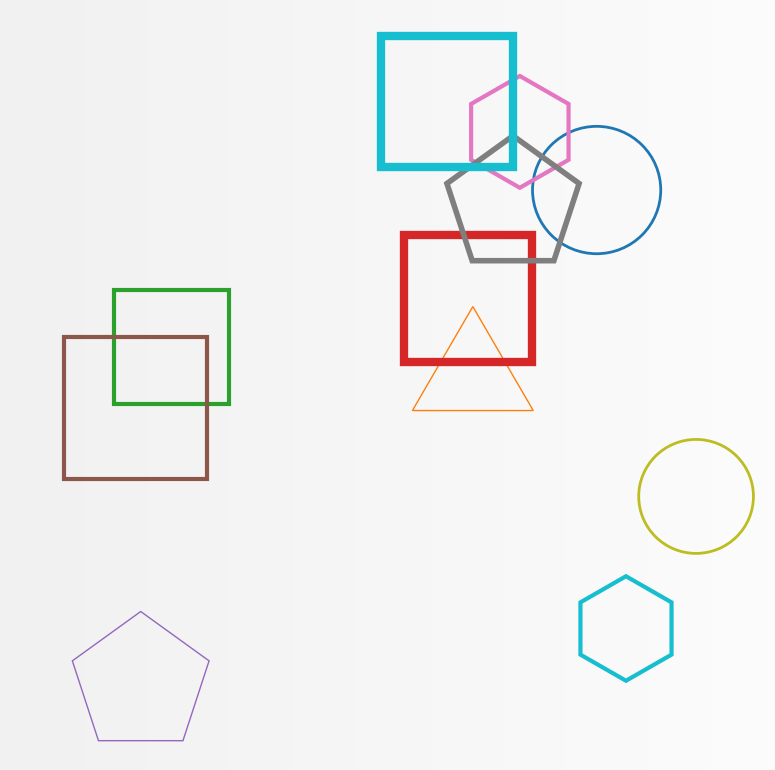[{"shape": "circle", "thickness": 1, "radius": 0.41, "center": [0.77, 0.753]}, {"shape": "triangle", "thickness": 0.5, "radius": 0.45, "center": [0.61, 0.512]}, {"shape": "square", "thickness": 1.5, "radius": 0.37, "center": [0.221, 0.549]}, {"shape": "square", "thickness": 3, "radius": 0.41, "center": [0.604, 0.612]}, {"shape": "pentagon", "thickness": 0.5, "radius": 0.46, "center": [0.182, 0.113]}, {"shape": "square", "thickness": 1.5, "radius": 0.46, "center": [0.174, 0.47]}, {"shape": "hexagon", "thickness": 1.5, "radius": 0.36, "center": [0.671, 0.829]}, {"shape": "pentagon", "thickness": 2, "radius": 0.45, "center": [0.662, 0.734]}, {"shape": "circle", "thickness": 1, "radius": 0.37, "center": [0.898, 0.355]}, {"shape": "square", "thickness": 3, "radius": 0.42, "center": [0.577, 0.868]}, {"shape": "hexagon", "thickness": 1.5, "radius": 0.34, "center": [0.808, 0.184]}]